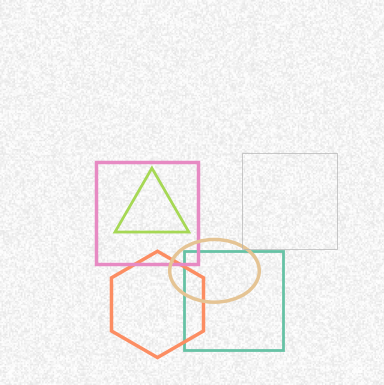[{"shape": "square", "thickness": 2, "radius": 0.64, "center": [0.607, 0.219]}, {"shape": "hexagon", "thickness": 2.5, "radius": 0.69, "center": [0.409, 0.209]}, {"shape": "square", "thickness": 2.5, "radius": 0.66, "center": [0.382, 0.446]}, {"shape": "triangle", "thickness": 2, "radius": 0.55, "center": [0.395, 0.453]}, {"shape": "oval", "thickness": 2.5, "radius": 0.58, "center": [0.557, 0.297]}, {"shape": "square", "thickness": 0.5, "radius": 0.62, "center": [0.752, 0.478]}]